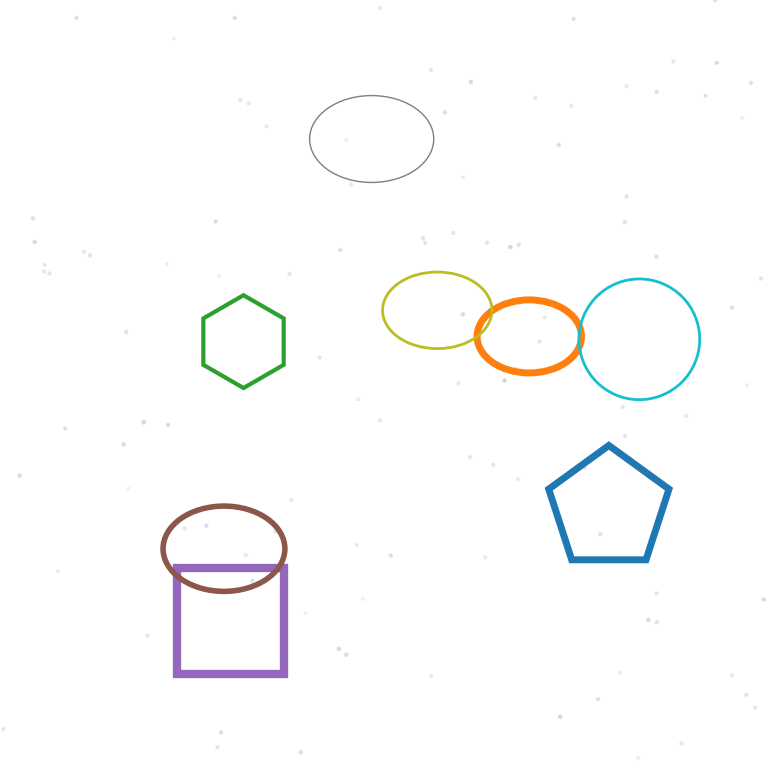[{"shape": "pentagon", "thickness": 2.5, "radius": 0.41, "center": [0.791, 0.339]}, {"shape": "oval", "thickness": 2.5, "radius": 0.34, "center": [0.687, 0.563]}, {"shape": "hexagon", "thickness": 1.5, "radius": 0.3, "center": [0.316, 0.556]}, {"shape": "square", "thickness": 3, "radius": 0.34, "center": [0.299, 0.193]}, {"shape": "oval", "thickness": 2, "radius": 0.4, "center": [0.291, 0.287]}, {"shape": "oval", "thickness": 0.5, "radius": 0.4, "center": [0.483, 0.819]}, {"shape": "oval", "thickness": 1, "radius": 0.36, "center": [0.568, 0.597]}, {"shape": "circle", "thickness": 1, "radius": 0.39, "center": [0.83, 0.559]}]